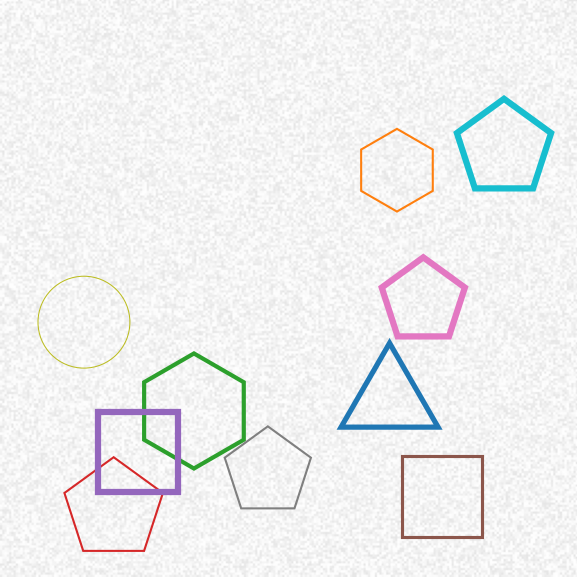[{"shape": "triangle", "thickness": 2.5, "radius": 0.49, "center": [0.675, 0.308]}, {"shape": "hexagon", "thickness": 1, "radius": 0.36, "center": [0.687, 0.704]}, {"shape": "hexagon", "thickness": 2, "radius": 0.5, "center": [0.336, 0.287]}, {"shape": "pentagon", "thickness": 1, "radius": 0.45, "center": [0.197, 0.118]}, {"shape": "square", "thickness": 3, "radius": 0.35, "center": [0.239, 0.216]}, {"shape": "square", "thickness": 1.5, "radius": 0.35, "center": [0.766, 0.139]}, {"shape": "pentagon", "thickness": 3, "radius": 0.38, "center": [0.733, 0.478]}, {"shape": "pentagon", "thickness": 1, "radius": 0.39, "center": [0.464, 0.182]}, {"shape": "circle", "thickness": 0.5, "radius": 0.4, "center": [0.145, 0.441]}, {"shape": "pentagon", "thickness": 3, "radius": 0.43, "center": [0.873, 0.742]}]